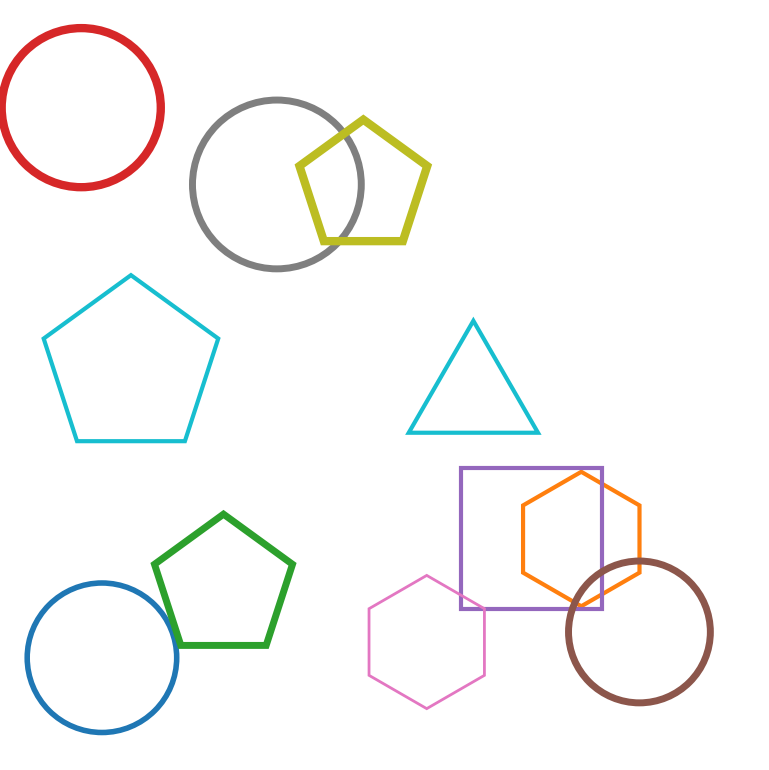[{"shape": "circle", "thickness": 2, "radius": 0.49, "center": [0.132, 0.146]}, {"shape": "hexagon", "thickness": 1.5, "radius": 0.44, "center": [0.755, 0.3]}, {"shape": "pentagon", "thickness": 2.5, "radius": 0.47, "center": [0.29, 0.238]}, {"shape": "circle", "thickness": 3, "radius": 0.52, "center": [0.106, 0.86]}, {"shape": "square", "thickness": 1.5, "radius": 0.46, "center": [0.691, 0.301]}, {"shape": "circle", "thickness": 2.5, "radius": 0.46, "center": [0.83, 0.179]}, {"shape": "hexagon", "thickness": 1, "radius": 0.43, "center": [0.554, 0.166]}, {"shape": "circle", "thickness": 2.5, "radius": 0.55, "center": [0.36, 0.76]}, {"shape": "pentagon", "thickness": 3, "radius": 0.44, "center": [0.472, 0.757]}, {"shape": "pentagon", "thickness": 1.5, "radius": 0.6, "center": [0.17, 0.523]}, {"shape": "triangle", "thickness": 1.5, "radius": 0.48, "center": [0.615, 0.486]}]